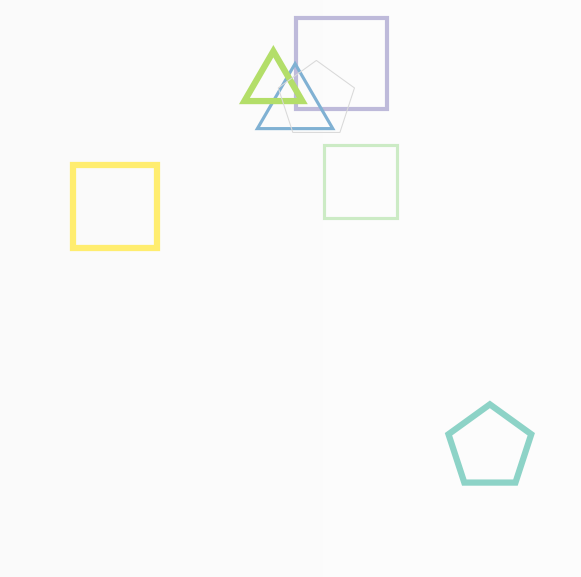[{"shape": "pentagon", "thickness": 3, "radius": 0.37, "center": [0.843, 0.224]}, {"shape": "square", "thickness": 2, "radius": 0.39, "center": [0.587, 0.889]}, {"shape": "triangle", "thickness": 1.5, "radius": 0.37, "center": [0.508, 0.814]}, {"shape": "triangle", "thickness": 3, "radius": 0.29, "center": [0.47, 0.853]}, {"shape": "pentagon", "thickness": 0.5, "radius": 0.34, "center": [0.544, 0.826]}, {"shape": "square", "thickness": 1.5, "radius": 0.31, "center": [0.62, 0.685]}, {"shape": "square", "thickness": 3, "radius": 0.36, "center": [0.198, 0.642]}]